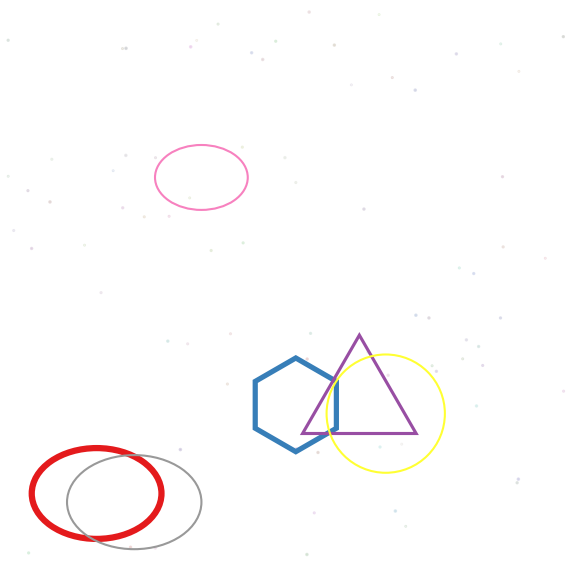[{"shape": "oval", "thickness": 3, "radius": 0.56, "center": [0.167, 0.145]}, {"shape": "hexagon", "thickness": 2.5, "radius": 0.41, "center": [0.512, 0.298]}, {"shape": "triangle", "thickness": 1.5, "radius": 0.57, "center": [0.622, 0.305]}, {"shape": "circle", "thickness": 1, "radius": 0.51, "center": [0.668, 0.283]}, {"shape": "oval", "thickness": 1, "radius": 0.4, "center": [0.349, 0.692]}, {"shape": "oval", "thickness": 1, "radius": 0.58, "center": [0.232, 0.13]}]